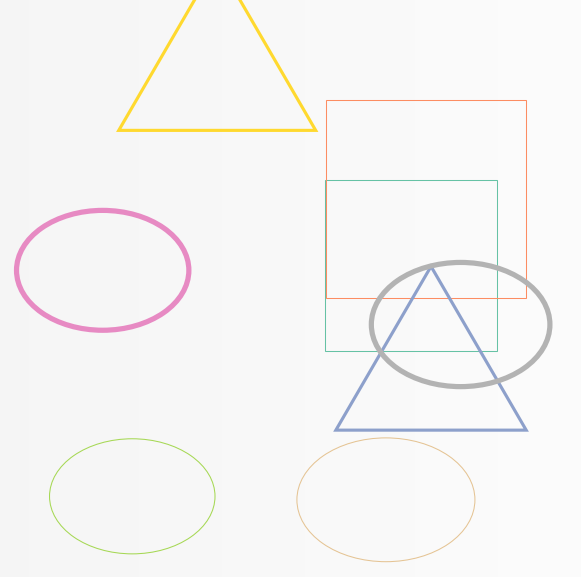[{"shape": "square", "thickness": 0.5, "radius": 0.74, "center": [0.707, 0.539]}, {"shape": "square", "thickness": 0.5, "radius": 0.86, "center": [0.732, 0.654]}, {"shape": "triangle", "thickness": 1.5, "radius": 0.95, "center": [0.742, 0.349]}, {"shape": "oval", "thickness": 2.5, "radius": 0.74, "center": [0.177, 0.531]}, {"shape": "oval", "thickness": 0.5, "radius": 0.71, "center": [0.228, 0.14]}, {"shape": "triangle", "thickness": 1.5, "radius": 0.98, "center": [0.374, 0.871]}, {"shape": "oval", "thickness": 0.5, "radius": 0.77, "center": [0.664, 0.134]}, {"shape": "oval", "thickness": 2.5, "radius": 0.77, "center": [0.792, 0.437]}]